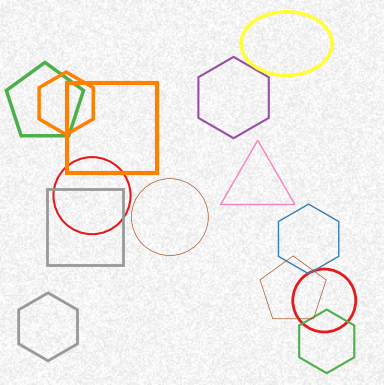[{"shape": "circle", "thickness": 2, "radius": 0.41, "center": [0.842, 0.219]}, {"shape": "circle", "thickness": 1.5, "radius": 0.5, "center": [0.239, 0.492]}, {"shape": "hexagon", "thickness": 1, "radius": 0.45, "center": [0.802, 0.379]}, {"shape": "hexagon", "thickness": 1.5, "radius": 0.41, "center": [0.849, 0.113]}, {"shape": "pentagon", "thickness": 2.5, "radius": 0.53, "center": [0.117, 0.733]}, {"shape": "hexagon", "thickness": 1.5, "radius": 0.53, "center": [0.607, 0.747]}, {"shape": "hexagon", "thickness": 2.5, "radius": 0.41, "center": [0.172, 0.732]}, {"shape": "square", "thickness": 3, "radius": 0.58, "center": [0.291, 0.668]}, {"shape": "oval", "thickness": 2.5, "radius": 0.59, "center": [0.744, 0.887]}, {"shape": "pentagon", "thickness": 0.5, "radius": 0.45, "center": [0.761, 0.245]}, {"shape": "circle", "thickness": 0.5, "radius": 0.5, "center": [0.441, 0.436]}, {"shape": "triangle", "thickness": 1, "radius": 0.56, "center": [0.669, 0.525]}, {"shape": "hexagon", "thickness": 2, "radius": 0.44, "center": [0.125, 0.151]}, {"shape": "square", "thickness": 2, "radius": 0.49, "center": [0.221, 0.41]}]